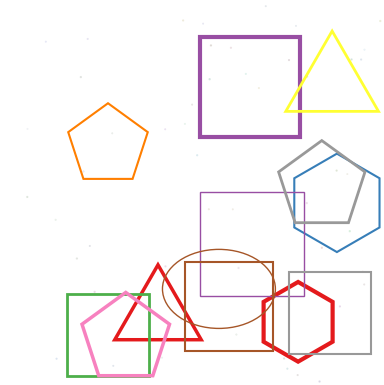[{"shape": "triangle", "thickness": 2.5, "radius": 0.65, "center": [0.41, 0.182]}, {"shape": "hexagon", "thickness": 3, "radius": 0.52, "center": [0.774, 0.164]}, {"shape": "hexagon", "thickness": 1.5, "radius": 0.64, "center": [0.875, 0.473]}, {"shape": "square", "thickness": 2, "radius": 0.53, "center": [0.281, 0.131]}, {"shape": "square", "thickness": 1, "radius": 0.68, "center": [0.654, 0.366]}, {"shape": "square", "thickness": 3, "radius": 0.65, "center": [0.649, 0.774]}, {"shape": "pentagon", "thickness": 1.5, "radius": 0.54, "center": [0.281, 0.623]}, {"shape": "triangle", "thickness": 2, "radius": 0.7, "center": [0.863, 0.78]}, {"shape": "square", "thickness": 1.5, "radius": 0.57, "center": [0.595, 0.204]}, {"shape": "oval", "thickness": 1, "radius": 0.73, "center": [0.569, 0.25]}, {"shape": "pentagon", "thickness": 2.5, "radius": 0.6, "center": [0.327, 0.121]}, {"shape": "square", "thickness": 1.5, "radius": 0.53, "center": [0.857, 0.187]}, {"shape": "pentagon", "thickness": 2, "radius": 0.59, "center": [0.836, 0.517]}]